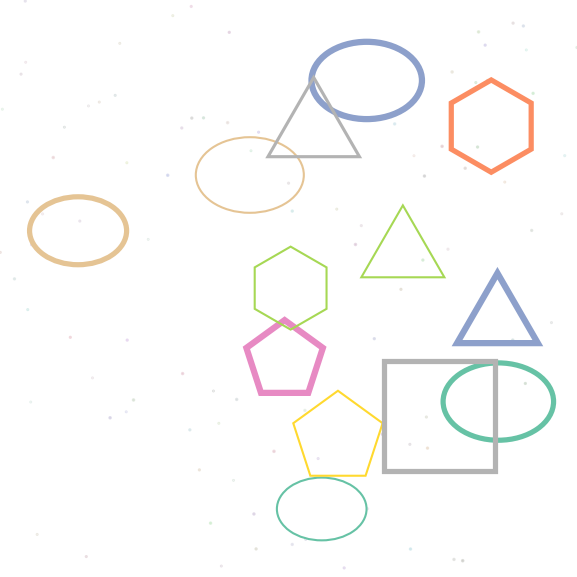[{"shape": "oval", "thickness": 1, "radius": 0.39, "center": [0.557, 0.118]}, {"shape": "oval", "thickness": 2.5, "radius": 0.48, "center": [0.863, 0.304]}, {"shape": "hexagon", "thickness": 2.5, "radius": 0.4, "center": [0.851, 0.781]}, {"shape": "triangle", "thickness": 3, "radius": 0.4, "center": [0.861, 0.445]}, {"shape": "oval", "thickness": 3, "radius": 0.48, "center": [0.635, 0.86]}, {"shape": "pentagon", "thickness": 3, "radius": 0.35, "center": [0.493, 0.375]}, {"shape": "hexagon", "thickness": 1, "radius": 0.36, "center": [0.503, 0.5]}, {"shape": "triangle", "thickness": 1, "radius": 0.42, "center": [0.698, 0.56]}, {"shape": "pentagon", "thickness": 1, "radius": 0.41, "center": [0.585, 0.241]}, {"shape": "oval", "thickness": 2.5, "radius": 0.42, "center": [0.135, 0.6]}, {"shape": "oval", "thickness": 1, "radius": 0.47, "center": [0.433, 0.696]}, {"shape": "square", "thickness": 2.5, "radius": 0.48, "center": [0.761, 0.279]}, {"shape": "triangle", "thickness": 1.5, "radius": 0.46, "center": [0.543, 0.774]}]